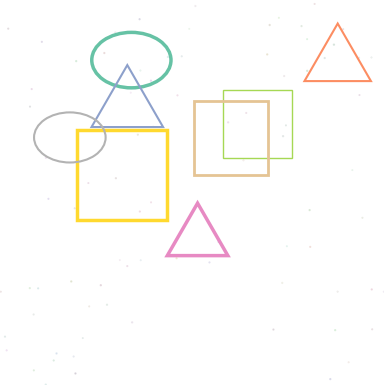[{"shape": "oval", "thickness": 2.5, "radius": 0.51, "center": [0.341, 0.844]}, {"shape": "triangle", "thickness": 1.5, "radius": 0.5, "center": [0.877, 0.839]}, {"shape": "triangle", "thickness": 1.5, "radius": 0.54, "center": [0.331, 0.724]}, {"shape": "triangle", "thickness": 2.5, "radius": 0.45, "center": [0.513, 0.381]}, {"shape": "square", "thickness": 1, "radius": 0.44, "center": [0.669, 0.678]}, {"shape": "square", "thickness": 2.5, "radius": 0.58, "center": [0.317, 0.545]}, {"shape": "square", "thickness": 2, "radius": 0.48, "center": [0.599, 0.641]}, {"shape": "oval", "thickness": 1.5, "radius": 0.46, "center": [0.181, 0.643]}]